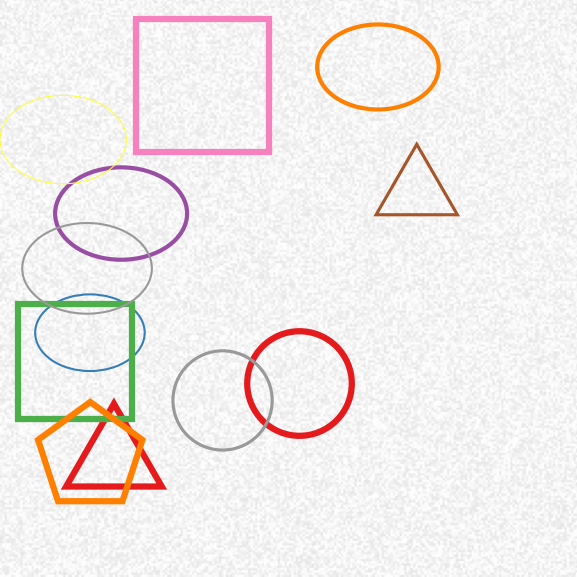[{"shape": "circle", "thickness": 3, "radius": 0.45, "center": [0.519, 0.335]}, {"shape": "triangle", "thickness": 3, "radius": 0.48, "center": [0.197, 0.204]}, {"shape": "oval", "thickness": 1, "radius": 0.47, "center": [0.156, 0.423]}, {"shape": "square", "thickness": 3, "radius": 0.49, "center": [0.13, 0.373]}, {"shape": "oval", "thickness": 2, "radius": 0.57, "center": [0.21, 0.629]}, {"shape": "pentagon", "thickness": 3, "radius": 0.47, "center": [0.156, 0.208]}, {"shape": "oval", "thickness": 2, "radius": 0.53, "center": [0.654, 0.883]}, {"shape": "oval", "thickness": 0.5, "radius": 0.55, "center": [0.109, 0.757]}, {"shape": "triangle", "thickness": 1.5, "radius": 0.41, "center": [0.722, 0.668]}, {"shape": "square", "thickness": 3, "radius": 0.58, "center": [0.35, 0.851]}, {"shape": "oval", "thickness": 1, "radius": 0.56, "center": [0.151, 0.534]}, {"shape": "circle", "thickness": 1.5, "radius": 0.43, "center": [0.385, 0.306]}]